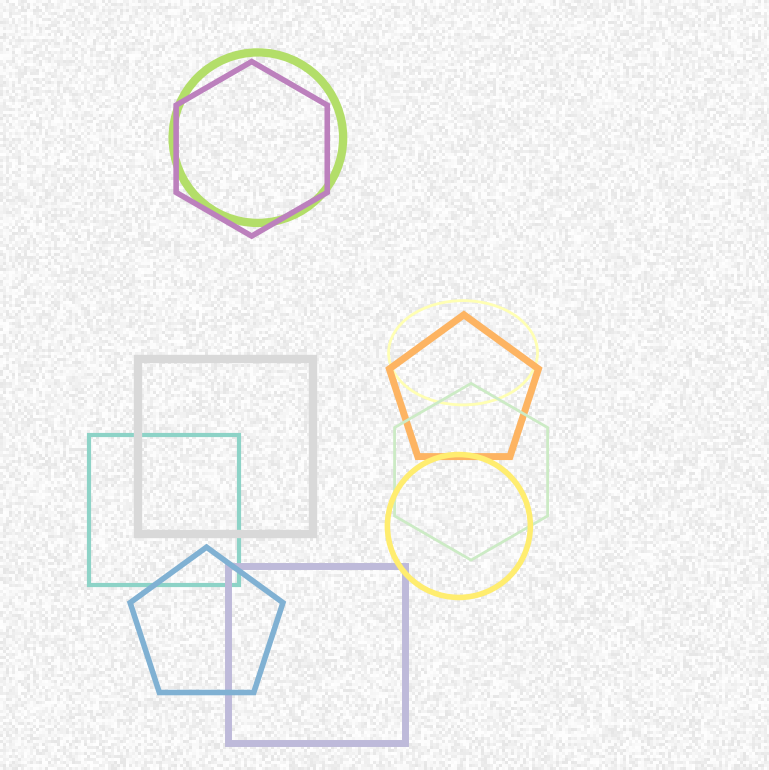[{"shape": "square", "thickness": 1.5, "radius": 0.49, "center": [0.213, 0.338]}, {"shape": "oval", "thickness": 1, "radius": 0.48, "center": [0.601, 0.542]}, {"shape": "square", "thickness": 2.5, "radius": 0.57, "center": [0.411, 0.15]}, {"shape": "pentagon", "thickness": 2, "radius": 0.52, "center": [0.268, 0.185]}, {"shape": "pentagon", "thickness": 2.5, "radius": 0.51, "center": [0.602, 0.489]}, {"shape": "circle", "thickness": 3, "radius": 0.55, "center": [0.335, 0.821]}, {"shape": "square", "thickness": 3, "radius": 0.57, "center": [0.293, 0.42]}, {"shape": "hexagon", "thickness": 2, "radius": 0.57, "center": [0.327, 0.807]}, {"shape": "hexagon", "thickness": 1, "radius": 0.57, "center": [0.612, 0.387]}, {"shape": "circle", "thickness": 2, "radius": 0.46, "center": [0.596, 0.317]}]